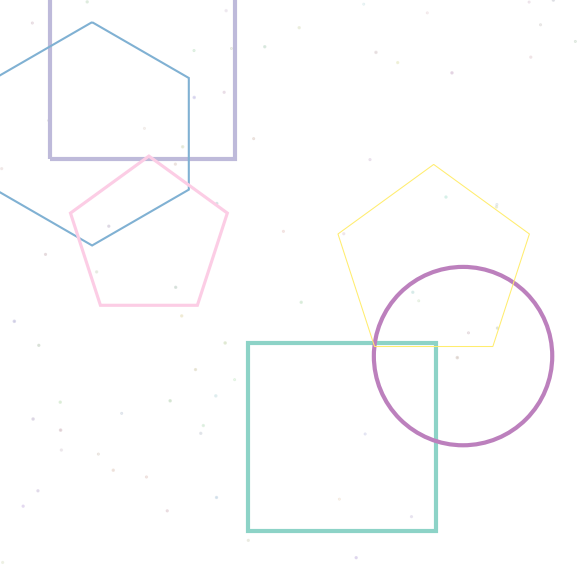[{"shape": "square", "thickness": 2, "radius": 0.82, "center": [0.592, 0.242]}, {"shape": "square", "thickness": 2, "radius": 0.8, "center": [0.247, 0.884]}, {"shape": "hexagon", "thickness": 1, "radius": 0.97, "center": [0.159, 0.767]}, {"shape": "pentagon", "thickness": 1.5, "radius": 0.71, "center": [0.258, 0.586]}, {"shape": "circle", "thickness": 2, "radius": 0.77, "center": [0.802, 0.383]}, {"shape": "pentagon", "thickness": 0.5, "radius": 0.87, "center": [0.751, 0.54]}]